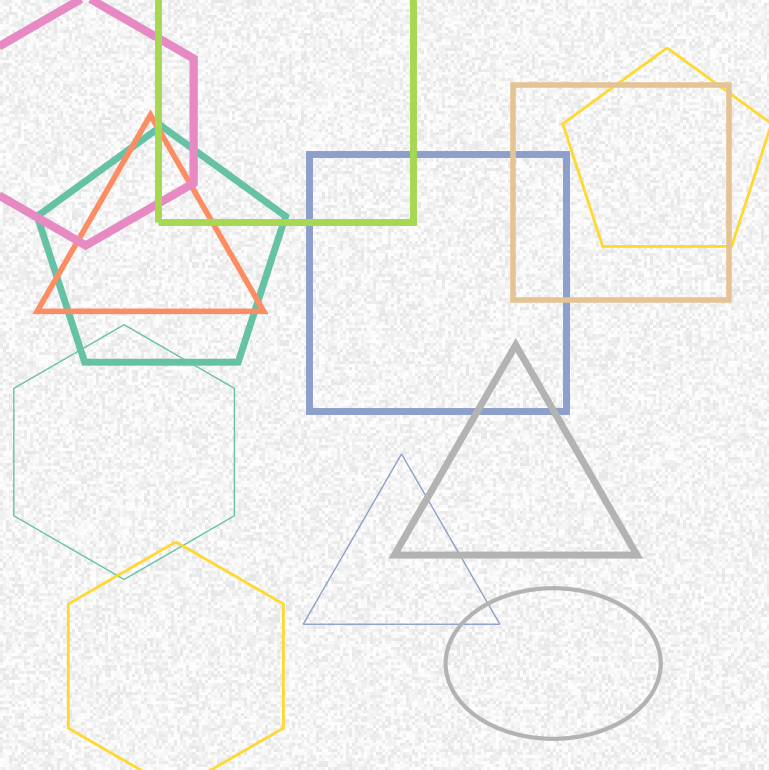[{"shape": "hexagon", "thickness": 0.5, "radius": 0.83, "center": [0.161, 0.413]}, {"shape": "pentagon", "thickness": 2.5, "radius": 0.85, "center": [0.21, 0.667]}, {"shape": "triangle", "thickness": 2, "radius": 0.85, "center": [0.195, 0.681]}, {"shape": "square", "thickness": 2.5, "radius": 0.83, "center": [0.568, 0.634]}, {"shape": "triangle", "thickness": 0.5, "radius": 0.74, "center": [0.521, 0.263]}, {"shape": "hexagon", "thickness": 3, "radius": 0.81, "center": [0.111, 0.843]}, {"shape": "square", "thickness": 2.5, "radius": 0.83, "center": [0.371, 0.877]}, {"shape": "pentagon", "thickness": 1, "radius": 0.71, "center": [0.866, 0.795]}, {"shape": "hexagon", "thickness": 1, "radius": 0.81, "center": [0.228, 0.135]}, {"shape": "square", "thickness": 2, "radius": 0.7, "center": [0.807, 0.75]}, {"shape": "triangle", "thickness": 2.5, "radius": 0.91, "center": [0.67, 0.37]}, {"shape": "oval", "thickness": 1.5, "radius": 0.7, "center": [0.718, 0.138]}]